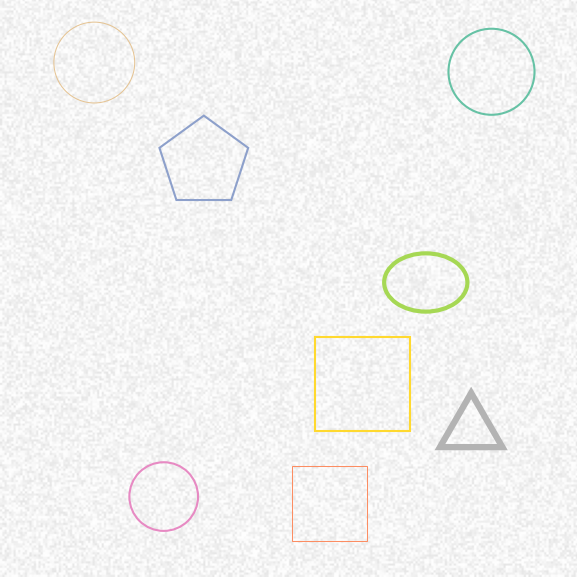[{"shape": "circle", "thickness": 1, "radius": 0.37, "center": [0.851, 0.875]}, {"shape": "square", "thickness": 0.5, "radius": 0.32, "center": [0.57, 0.127]}, {"shape": "pentagon", "thickness": 1, "radius": 0.4, "center": [0.353, 0.718]}, {"shape": "circle", "thickness": 1, "radius": 0.3, "center": [0.283, 0.139]}, {"shape": "oval", "thickness": 2, "radius": 0.36, "center": [0.737, 0.51]}, {"shape": "square", "thickness": 1, "radius": 0.41, "center": [0.628, 0.334]}, {"shape": "circle", "thickness": 0.5, "radius": 0.35, "center": [0.163, 0.891]}, {"shape": "triangle", "thickness": 3, "radius": 0.31, "center": [0.816, 0.256]}]